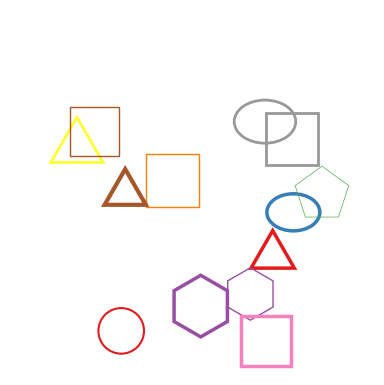[{"shape": "circle", "thickness": 1.5, "radius": 0.3, "center": [0.315, 0.141]}, {"shape": "triangle", "thickness": 2.5, "radius": 0.32, "center": [0.708, 0.336]}, {"shape": "oval", "thickness": 2.5, "radius": 0.34, "center": [0.762, 0.449]}, {"shape": "pentagon", "thickness": 0.5, "radius": 0.37, "center": [0.836, 0.495]}, {"shape": "hexagon", "thickness": 1, "radius": 0.34, "center": [0.65, 0.236]}, {"shape": "hexagon", "thickness": 2.5, "radius": 0.4, "center": [0.521, 0.205]}, {"shape": "square", "thickness": 1, "radius": 0.34, "center": [0.448, 0.531]}, {"shape": "triangle", "thickness": 2, "radius": 0.39, "center": [0.2, 0.617]}, {"shape": "triangle", "thickness": 3, "radius": 0.31, "center": [0.325, 0.499]}, {"shape": "square", "thickness": 1, "radius": 0.32, "center": [0.245, 0.659]}, {"shape": "square", "thickness": 2.5, "radius": 0.32, "center": [0.691, 0.114]}, {"shape": "square", "thickness": 2, "radius": 0.34, "center": [0.759, 0.639]}, {"shape": "oval", "thickness": 2, "radius": 0.4, "center": [0.688, 0.684]}]